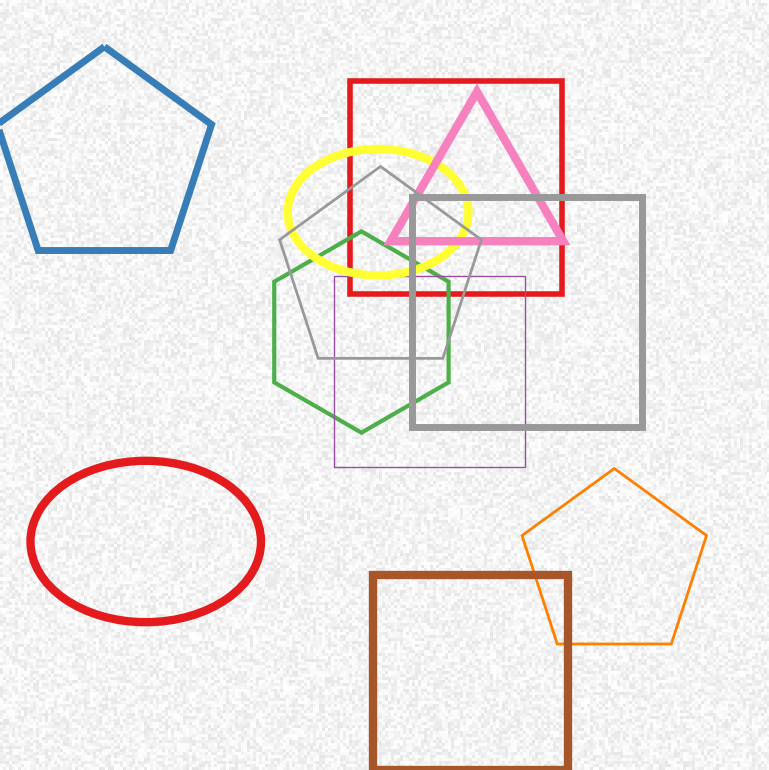[{"shape": "square", "thickness": 2, "radius": 0.69, "center": [0.592, 0.756]}, {"shape": "oval", "thickness": 3, "radius": 0.75, "center": [0.189, 0.297]}, {"shape": "pentagon", "thickness": 2.5, "radius": 0.73, "center": [0.136, 0.793]}, {"shape": "hexagon", "thickness": 1.5, "radius": 0.65, "center": [0.469, 0.569]}, {"shape": "square", "thickness": 0.5, "radius": 0.62, "center": [0.558, 0.518]}, {"shape": "pentagon", "thickness": 1, "radius": 0.63, "center": [0.798, 0.266]}, {"shape": "oval", "thickness": 3, "radius": 0.59, "center": [0.491, 0.724]}, {"shape": "square", "thickness": 3, "radius": 0.63, "center": [0.611, 0.127]}, {"shape": "triangle", "thickness": 3, "radius": 0.65, "center": [0.619, 0.751]}, {"shape": "pentagon", "thickness": 1, "radius": 0.69, "center": [0.494, 0.646]}, {"shape": "square", "thickness": 2.5, "radius": 0.75, "center": [0.685, 0.595]}]